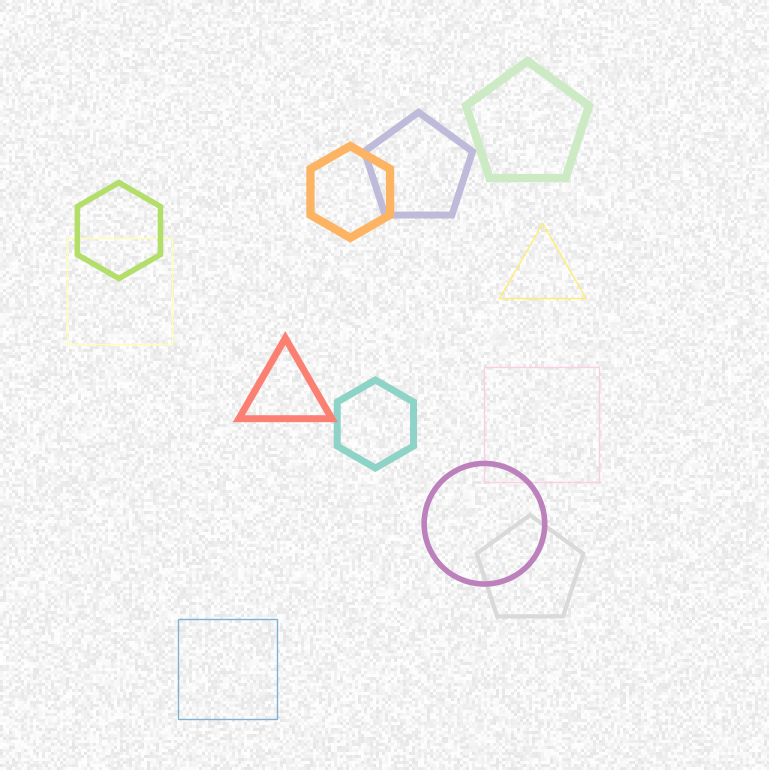[{"shape": "hexagon", "thickness": 2.5, "radius": 0.29, "center": [0.488, 0.449]}, {"shape": "square", "thickness": 0.5, "radius": 0.34, "center": [0.155, 0.622]}, {"shape": "pentagon", "thickness": 2.5, "radius": 0.37, "center": [0.544, 0.78]}, {"shape": "triangle", "thickness": 2.5, "radius": 0.35, "center": [0.371, 0.491]}, {"shape": "square", "thickness": 0.5, "radius": 0.32, "center": [0.296, 0.131]}, {"shape": "hexagon", "thickness": 3, "radius": 0.3, "center": [0.455, 0.751]}, {"shape": "hexagon", "thickness": 2, "radius": 0.31, "center": [0.154, 0.701]}, {"shape": "square", "thickness": 0.5, "radius": 0.37, "center": [0.703, 0.448]}, {"shape": "pentagon", "thickness": 1.5, "radius": 0.36, "center": [0.688, 0.258]}, {"shape": "circle", "thickness": 2, "radius": 0.39, "center": [0.629, 0.32]}, {"shape": "pentagon", "thickness": 3, "radius": 0.42, "center": [0.685, 0.837]}, {"shape": "triangle", "thickness": 0.5, "radius": 0.32, "center": [0.705, 0.645]}]